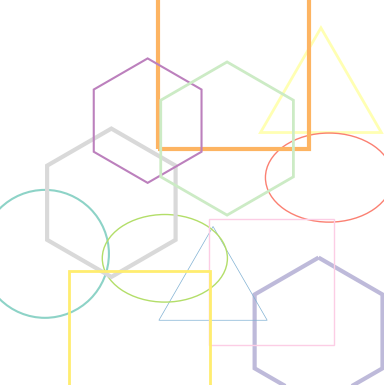[{"shape": "circle", "thickness": 1.5, "radius": 0.83, "center": [0.117, 0.341]}, {"shape": "triangle", "thickness": 2, "radius": 0.91, "center": [0.834, 0.746]}, {"shape": "hexagon", "thickness": 3, "radius": 0.96, "center": [0.827, 0.139]}, {"shape": "oval", "thickness": 1, "radius": 0.83, "center": [0.855, 0.539]}, {"shape": "triangle", "thickness": 0.5, "radius": 0.81, "center": [0.553, 0.249]}, {"shape": "square", "thickness": 3, "radius": 0.98, "center": [0.607, 0.808]}, {"shape": "oval", "thickness": 1, "radius": 0.81, "center": [0.428, 0.329]}, {"shape": "square", "thickness": 1, "radius": 0.81, "center": [0.706, 0.268]}, {"shape": "hexagon", "thickness": 3, "radius": 0.96, "center": [0.289, 0.473]}, {"shape": "hexagon", "thickness": 1.5, "radius": 0.81, "center": [0.383, 0.687]}, {"shape": "hexagon", "thickness": 2, "radius": 0.99, "center": [0.59, 0.64]}, {"shape": "square", "thickness": 2, "radius": 0.91, "center": [0.362, 0.114]}]